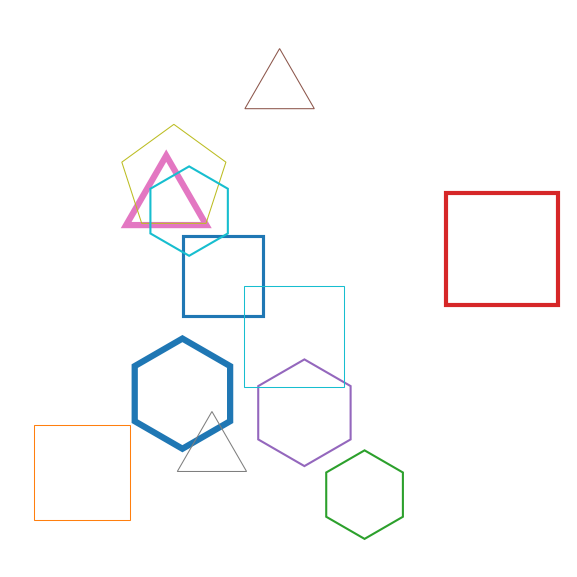[{"shape": "hexagon", "thickness": 3, "radius": 0.48, "center": [0.316, 0.317]}, {"shape": "square", "thickness": 1.5, "radius": 0.35, "center": [0.386, 0.52]}, {"shape": "square", "thickness": 0.5, "radius": 0.41, "center": [0.142, 0.181]}, {"shape": "hexagon", "thickness": 1, "radius": 0.38, "center": [0.631, 0.143]}, {"shape": "square", "thickness": 2, "radius": 0.49, "center": [0.869, 0.568]}, {"shape": "hexagon", "thickness": 1, "radius": 0.46, "center": [0.527, 0.284]}, {"shape": "triangle", "thickness": 0.5, "radius": 0.35, "center": [0.484, 0.846]}, {"shape": "triangle", "thickness": 3, "radius": 0.4, "center": [0.288, 0.649]}, {"shape": "triangle", "thickness": 0.5, "radius": 0.35, "center": [0.367, 0.217]}, {"shape": "pentagon", "thickness": 0.5, "radius": 0.47, "center": [0.301, 0.689]}, {"shape": "hexagon", "thickness": 1, "radius": 0.39, "center": [0.327, 0.634]}, {"shape": "square", "thickness": 0.5, "radius": 0.44, "center": [0.509, 0.417]}]